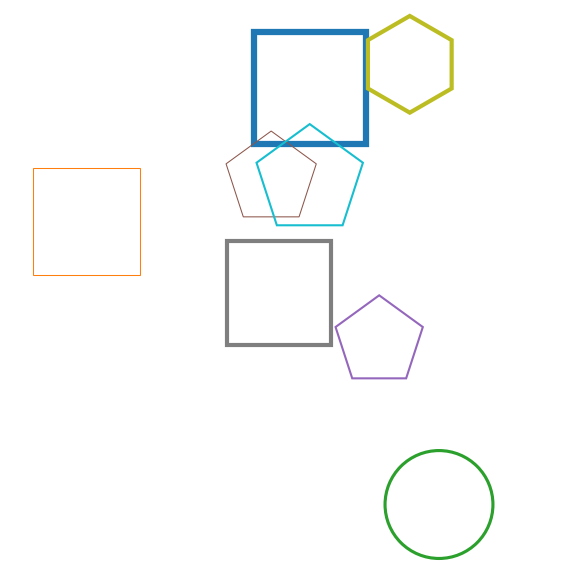[{"shape": "square", "thickness": 3, "radius": 0.48, "center": [0.536, 0.846]}, {"shape": "square", "thickness": 0.5, "radius": 0.46, "center": [0.149, 0.615]}, {"shape": "circle", "thickness": 1.5, "radius": 0.47, "center": [0.76, 0.126]}, {"shape": "pentagon", "thickness": 1, "radius": 0.4, "center": [0.657, 0.408]}, {"shape": "pentagon", "thickness": 0.5, "radius": 0.41, "center": [0.47, 0.69]}, {"shape": "square", "thickness": 2, "radius": 0.45, "center": [0.483, 0.492]}, {"shape": "hexagon", "thickness": 2, "radius": 0.42, "center": [0.71, 0.888]}, {"shape": "pentagon", "thickness": 1, "radius": 0.48, "center": [0.536, 0.687]}]